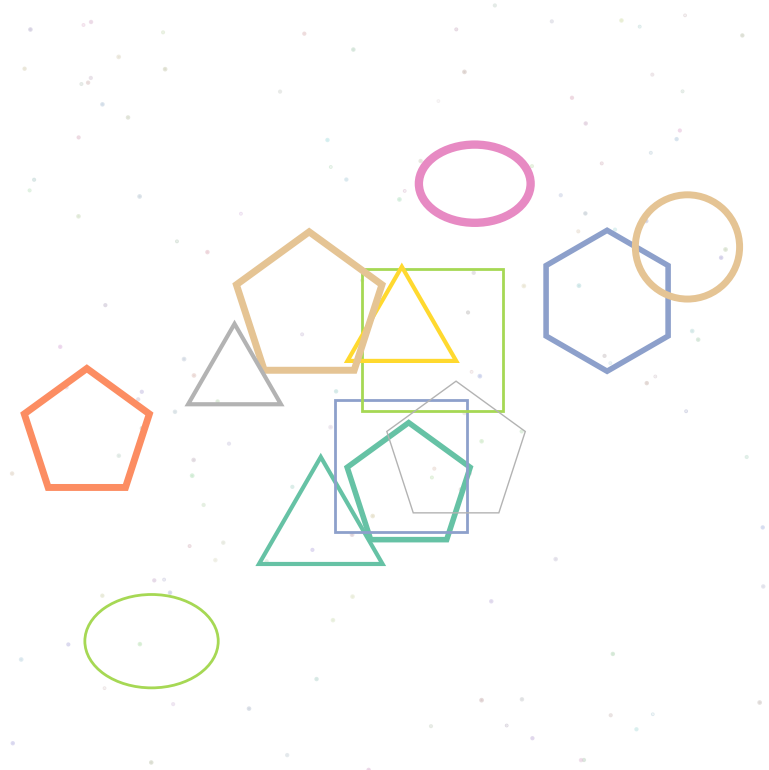[{"shape": "pentagon", "thickness": 2, "radius": 0.42, "center": [0.531, 0.367]}, {"shape": "triangle", "thickness": 1.5, "radius": 0.46, "center": [0.417, 0.314]}, {"shape": "pentagon", "thickness": 2.5, "radius": 0.43, "center": [0.113, 0.436]}, {"shape": "hexagon", "thickness": 2, "radius": 0.46, "center": [0.788, 0.609]}, {"shape": "square", "thickness": 1, "radius": 0.43, "center": [0.521, 0.395]}, {"shape": "oval", "thickness": 3, "radius": 0.36, "center": [0.617, 0.761]}, {"shape": "square", "thickness": 1, "radius": 0.46, "center": [0.562, 0.558]}, {"shape": "oval", "thickness": 1, "radius": 0.43, "center": [0.197, 0.167]}, {"shape": "triangle", "thickness": 1.5, "radius": 0.41, "center": [0.522, 0.572]}, {"shape": "circle", "thickness": 2.5, "radius": 0.34, "center": [0.893, 0.679]}, {"shape": "pentagon", "thickness": 2.5, "radius": 0.5, "center": [0.402, 0.6]}, {"shape": "pentagon", "thickness": 0.5, "radius": 0.47, "center": [0.592, 0.41]}, {"shape": "triangle", "thickness": 1.5, "radius": 0.35, "center": [0.305, 0.51]}]